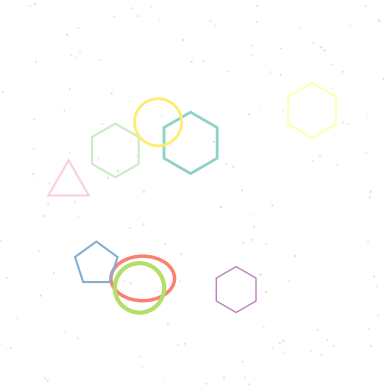[{"shape": "hexagon", "thickness": 2, "radius": 0.4, "center": [0.495, 0.629]}, {"shape": "hexagon", "thickness": 1.5, "radius": 0.36, "center": [0.811, 0.713]}, {"shape": "oval", "thickness": 2.5, "radius": 0.41, "center": [0.371, 0.277]}, {"shape": "pentagon", "thickness": 1.5, "radius": 0.29, "center": [0.25, 0.314]}, {"shape": "circle", "thickness": 3, "radius": 0.32, "center": [0.362, 0.252]}, {"shape": "triangle", "thickness": 1.5, "radius": 0.3, "center": [0.178, 0.523]}, {"shape": "hexagon", "thickness": 1, "radius": 0.3, "center": [0.613, 0.248]}, {"shape": "hexagon", "thickness": 1.5, "radius": 0.35, "center": [0.3, 0.609]}, {"shape": "circle", "thickness": 2, "radius": 0.31, "center": [0.411, 0.682]}]